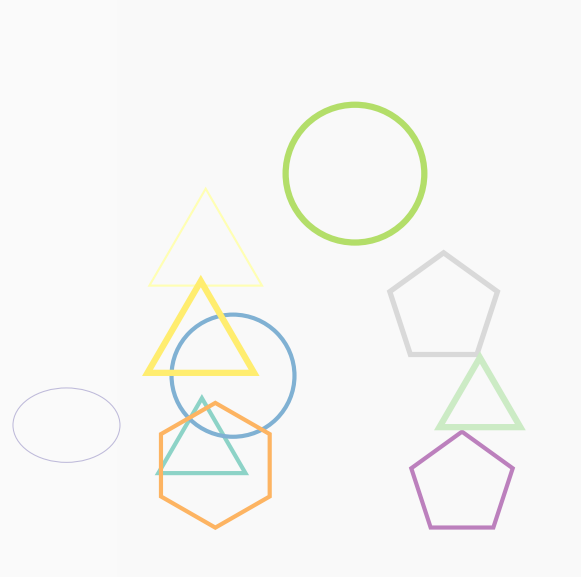[{"shape": "triangle", "thickness": 2, "radius": 0.43, "center": [0.347, 0.223]}, {"shape": "triangle", "thickness": 1, "radius": 0.56, "center": [0.354, 0.56]}, {"shape": "oval", "thickness": 0.5, "radius": 0.46, "center": [0.114, 0.263]}, {"shape": "circle", "thickness": 2, "radius": 0.53, "center": [0.401, 0.349]}, {"shape": "hexagon", "thickness": 2, "radius": 0.54, "center": [0.37, 0.193]}, {"shape": "circle", "thickness": 3, "radius": 0.6, "center": [0.611, 0.698]}, {"shape": "pentagon", "thickness": 2.5, "radius": 0.49, "center": [0.763, 0.464]}, {"shape": "pentagon", "thickness": 2, "radius": 0.46, "center": [0.795, 0.16]}, {"shape": "triangle", "thickness": 3, "radius": 0.4, "center": [0.826, 0.3]}, {"shape": "triangle", "thickness": 3, "radius": 0.53, "center": [0.345, 0.406]}]